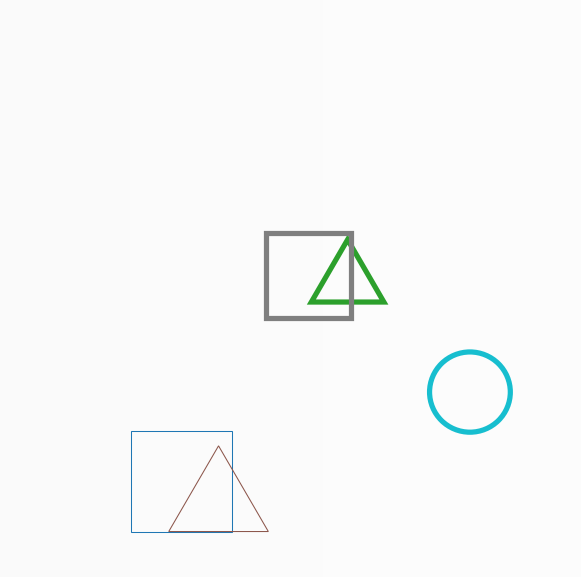[{"shape": "square", "thickness": 0.5, "radius": 0.44, "center": [0.312, 0.165]}, {"shape": "triangle", "thickness": 2.5, "radius": 0.36, "center": [0.598, 0.512]}, {"shape": "triangle", "thickness": 0.5, "radius": 0.49, "center": [0.376, 0.128]}, {"shape": "square", "thickness": 2.5, "radius": 0.36, "center": [0.531, 0.522]}, {"shape": "circle", "thickness": 2.5, "radius": 0.35, "center": [0.808, 0.32]}]